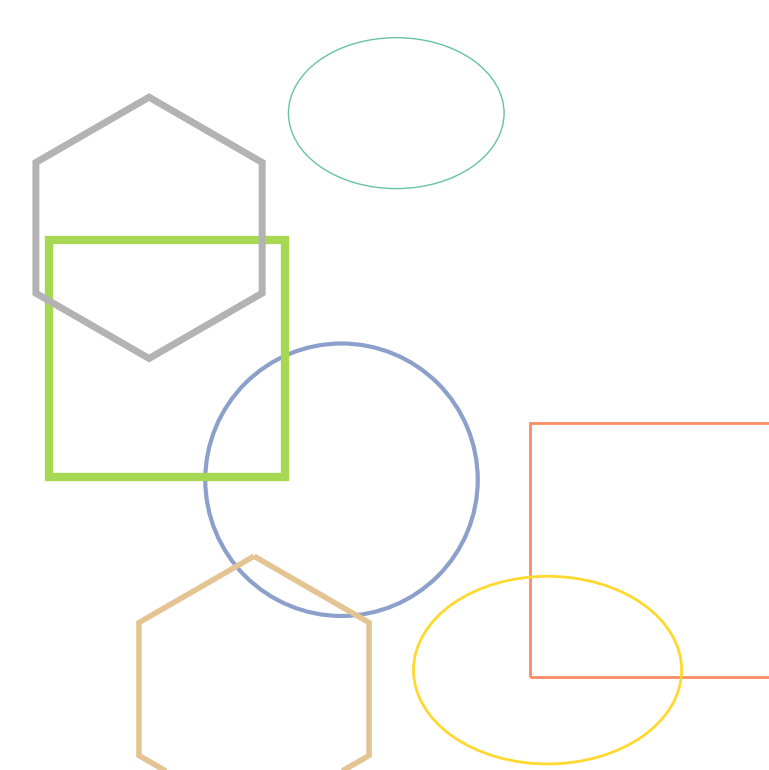[{"shape": "oval", "thickness": 0.5, "radius": 0.7, "center": [0.515, 0.853]}, {"shape": "square", "thickness": 1, "radius": 0.82, "center": [0.853, 0.286]}, {"shape": "circle", "thickness": 1.5, "radius": 0.88, "center": [0.444, 0.377]}, {"shape": "square", "thickness": 3, "radius": 0.77, "center": [0.217, 0.534]}, {"shape": "oval", "thickness": 1, "radius": 0.87, "center": [0.711, 0.13]}, {"shape": "hexagon", "thickness": 2, "radius": 0.86, "center": [0.33, 0.105]}, {"shape": "hexagon", "thickness": 2.5, "radius": 0.85, "center": [0.194, 0.704]}]